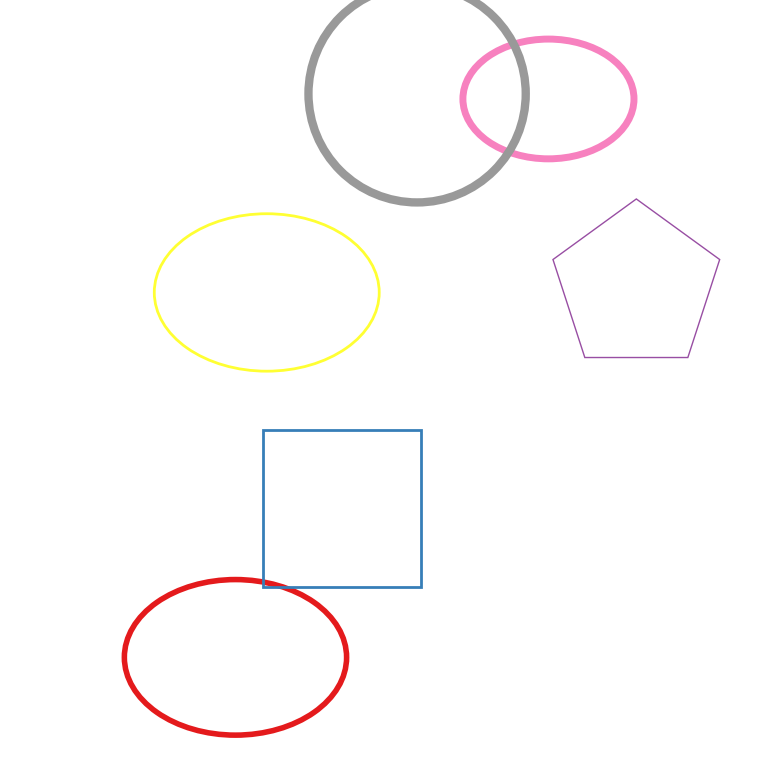[{"shape": "oval", "thickness": 2, "radius": 0.72, "center": [0.306, 0.146]}, {"shape": "square", "thickness": 1, "radius": 0.51, "center": [0.444, 0.339]}, {"shape": "pentagon", "thickness": 0.5, "radius": 0.57, "center": [0.826, 0.628]}, {"shape": "oval", "thickness": 1, "radius": 0.73, "center": [0.346, 0.62]}, {"shape": "oval", "thickness": 2.5, "radius": 0.56, "center": [0.712, 0.871]}, {"shape": "circle", "thickness": 3, "radius": 0.71, "center": [0.542, 0.878]}]